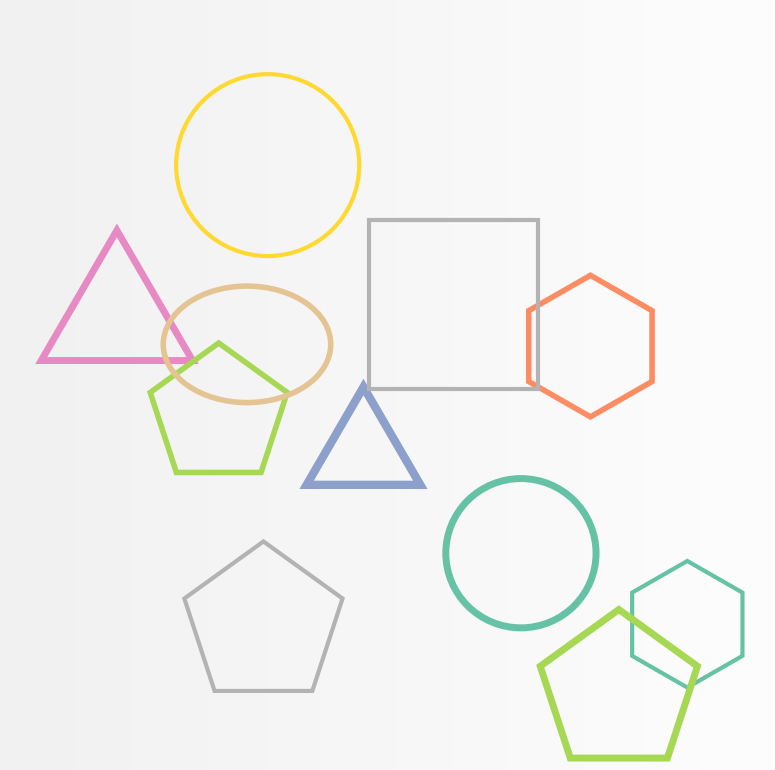[{"shape": "hexagon", "thickness": 1.5, "radius": 0.41, "center": [0.887, 0.189]}, {"shape": "circle", "thickness": 2.5, "radius": 0.48, "center": [0.672, 0.282]}, {"shape": "hexagon", "thickness": 2, "radius": 0.46, "center": [0.762, 0.551]}, {"shape": "triangle", "thickness": 3, "radius": 0.42, "center": [0.469, 0.413]}, {"shape": "triangle", "thickness": 2.5, "radius": 0.56, "center": [0.151, 0.588]}, {"shape": "pentagon", "thickness": 2.5, "radius": 0.53, "center": [0.799, 0.102]}, {"shape": "pentagon", "thickness": 2, "radius": 0.46, "center": [0.282, 0.462]}, {"shape": "circle", "thickness": 1.5, "radius": 0.59, "center": [0.345, 0.786]}, {"shape": "oval", "thickness": 2, "radius": 0.54, "center": [0.319, 0.553]}, {"shape": "square", "thickness": 1.5, "radius": 0.55, "center": [0.585, 0.605]}, {"shape": "pentagon", "thickness": 1.5, "radius": 0.54, "center": [0.34, 0.19]}]